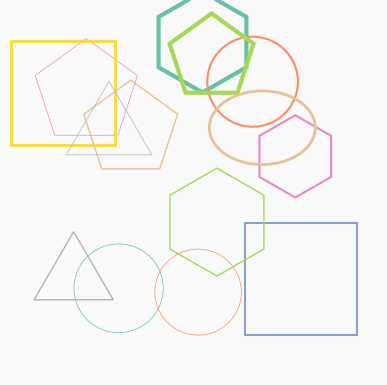[{"shape": "hexagon", "thickness": 3, "radius": 0.65, "center": [0.523, 0.891]}, {"shape": "circle", "thickness": 0.5, "radius": 0.58, "center": [0.306, 0.251]}, {"shape": "circle", "thickness": 1.5, "radius": 0.58, "center": [0.652, 0.788]}, {"shape": "circle", "thickness": 0.5, "radius": 0.56, "center": [0.511, 0.241]}, {"shape": "square", "thickness": 1.5, "radius": 0.73, "center": [0.777, 0.276]}, {"shape": "pentagon", "thickness": 0.5, "radius": 0.69, "center": [0.223, 0.761]}, {"shape": "hexagon", "thickness": 1.5, "radius": 0.53, "center": [0.762, 0.594]}, {"shape": "pentagon", "thickness": 3, "radius": 0.57, "center": [0.546, 0.851]}, {"shape": "hexagon", "thickness": 1, "radius": 0.7, "center": [0.56, 0.423]}, {"shape": "square", "thickness": 2, "radius": 0.67, "center": [0.164, 0.759]}, {"shape": "pentagon", "thickness": 1, "radius": 0.64, "center": [0.337, 0.664]}, {"shape": "oval", "thickness": 2, "radius": 0.68, "center": [0.677, 0.668]}, {"shape": "triangle", "thickness": 1, "radius": 0.59, "center": [0.19, 0.28]}, {"shape": "triangle", "thickness": 0.5, "radius": 0.64, "center": [0.281, 0.662]}]